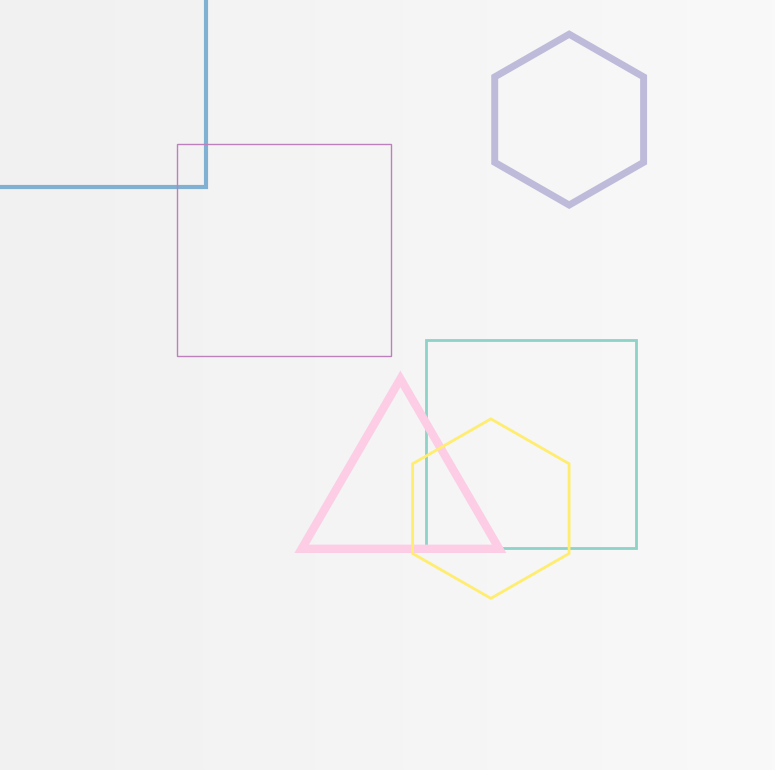[{"shape": "square", "thickness": 1, "radius": 0.68, "center": [0.686, 0.423]}, {"shape": "hexagon", "thickness": 2.5, "radius": 0.55, "center": [0.734, 0.845]}, {"shape": "square", "thickness": 1.5, "radius": 0.69, "center": [0.129, 0.895]}, {"shape": "triangle", "thickness": 3, "radius": 0.74, "center": [0.517, 0.361]}, {"shape": "square", "thickness": 0.5, "radius": 0.69, "center": [0.367, 0.675]}, {"shape": "hexagon", "thickness": 1, "radius": 0.58, "center": [0.633, 0.339]}]